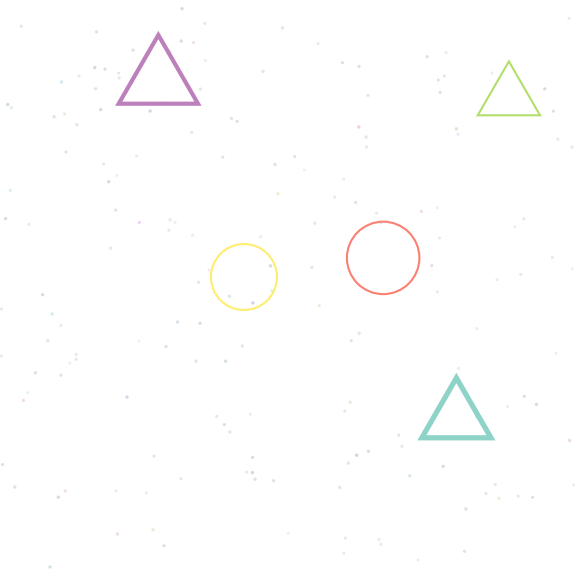[{"shape": "triangle", "thickness": 2.5, "radius": 0.35, "center": [0.79, 0.276]}, {"shape": "circle", "thickness": 1, "radius": 0.31, "center": [0.663, 0.553]}, {"shape": "triangle", "thickness": 1, "radius": 0.31, "center": [0.881, 0.831]}, {"shape": "triangle", "thickness": 2, "radius": 0.4, "center": [0.274, 0.859]}, {"shape": "circle", "thickness": 1, "radius": 0.29, "center": [0.422, 0.519]}]